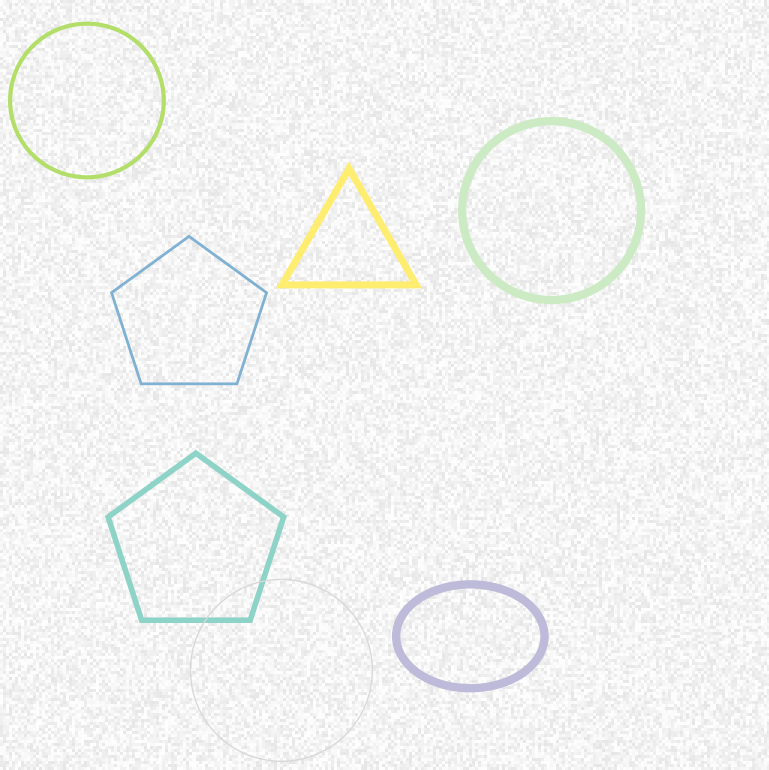[{"shape": "pentagon", "thickness": 2, "radius": 0.6, "center": [0.254, 0.292]}, {"shape": "oval", "thickness": 3, "radius": 0.48, "center": [0.611, 0.174]}, {"shape": "pentagon", "thickness": 1, "radius": 0.53, "center": [0.246, 0.587]}, {"shape": "circle", "thickness": 1.5, "radius": 0.5, "center": [0.113, 0.869]}, {"shape": "circle", "thickness": 0.5, "radius": 0.59, "center": [0.365, 0.129]}, {"shape": "circle", "thickness": 3, "radius": 0.58, "center": [0.716, 0.726]}, {"shape": "triangle", "thickness": 2.5, "radius": 0.5, "center": [0.453, 0.68]}]